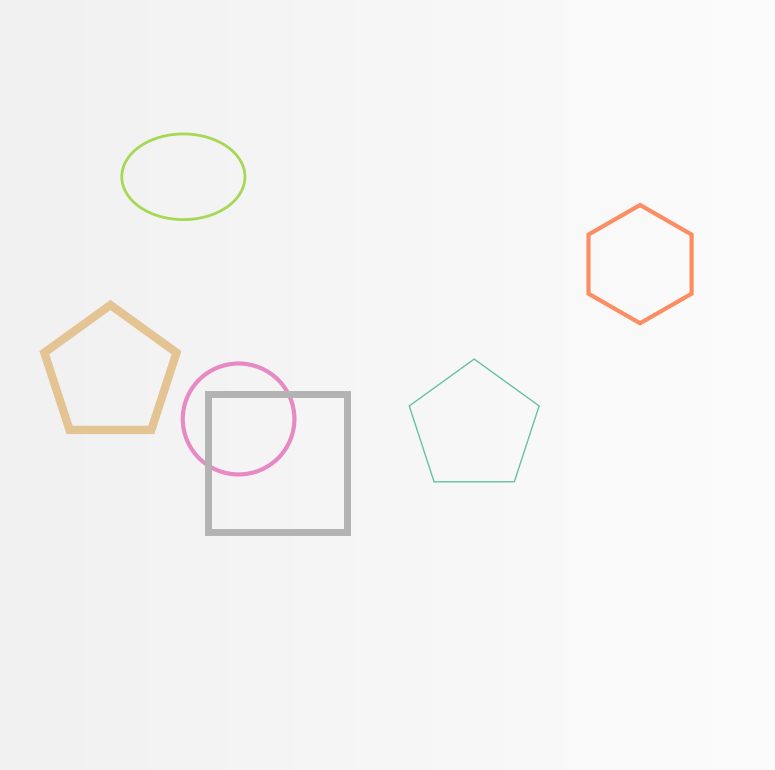[{"shape": "pentagon", "thickness": 0.5, "radius": 0.44, "center": [0.612, 0.446]}, {"shape": "hexagon", "thickness": 1.5, "radius": 0.38, "center": [0.826, 0.657]}, {"shape": "circle", "thickness": 1.5, "radius": 0.36, "center": [0.308, 0.456]}, {"shape": "oval", "thickness": 1, "radius": 0.4, "center": [0.237, 0.77]}, {"shape": "pentagon", "thickness": 3, "radius": 0.45, "center": [0.143, 0.514]}, {"shape": "square", "thickness": 2.5, "radius": 0.45, "center": [0.358, 0.399]}]